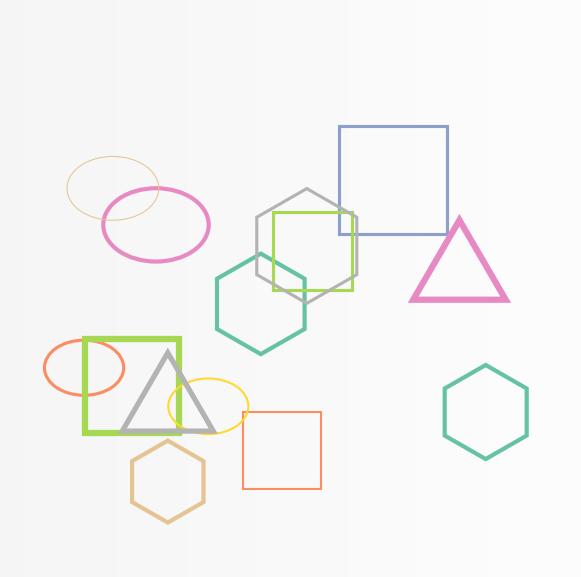[{"shape": "hexagon", "thickness": 2, "radius": 0.44, "center": [0.449, 0.473]}, {"shape": "hexagon", "thickness": 2, "radius": 0.41, "center": [0.836, 0.286]}, {"shape": "square", "thickness": 1, "radius": 0.33, "center": [0.485, 0.22]}, {"shape": "oval", "thickness": 1.5, "radius": 0.34, "center": [0.145, 0.362]}, {"shape": "square", "thickness": 1.5, "radius": 0.47, "center": [0.676, 0.687]}, {"shape": "triangle", "thickness": 3, "radius": 0.46, "center": [0.79, 0.526]}, {"shape": "oval", "thickness": 2, "radius": 0.45, "center": [0.268, 0.61]}, {"shape": "square", "thickness": 3, "radius": 0.4, "center": [0.226, 0.331]}, {"shape": "square", "thickness": 1.5, "radius": 0.34, "center": [0.537, 0.564]}, {"shape": "oval", "thickness": 1, "radius": 0.34, "center": [0.358, 0.296]}, {"shape": "oval", "thickness": 0.5, "radius": 0.39, "center": [0.194, 0.673]}, {"shape": "hexagon", "thickness": 2, "radius": 0.35, "center": [0.289, 0.165]}, {"shape": "hexagon", "thickness": 1.5, "radius": 0.5, "center": [0.528, 0.573]}, {"shape": "triangle", "thickness": 2.5, "radius": 0.45, "center": [0.289, 0.298]}]